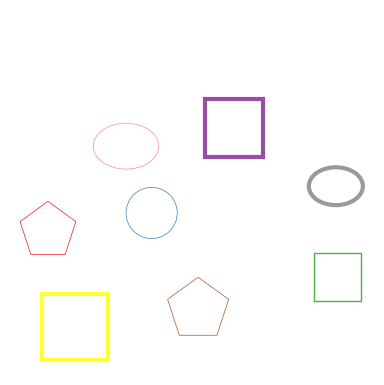[{"shape": "pentagon", "thickness": 0.5, "radius": 0.38, "center": [0.125, 0.401]}, {"shape": "circle", "thickness": 0.5, "radius": 0.33, "center": [0.394, 0.447]}, {"shape": "square", "thickness": 1, "radius": 0.31, "center": [0.876, 0.28]}, {"shape": "square", "thickness": 3, "radius": 0.38, "center": [0.607, 0.667]}, {"shape": "square", "thickness": 3, "radius": 0.43, "center": [0.195, 0.15]}, {"shape": "pentagon", "thickness": 0.5, "radius": 0.42, "center": [0.515, 0.197]}, {"shape": "oval", "thickness": 0.5, "radius": 0.43, "center": [0.327, 0.62]}, {"shape": "oval", "thickness": 3, "radius": 0.35, "center": [0.872, 0.516]}]